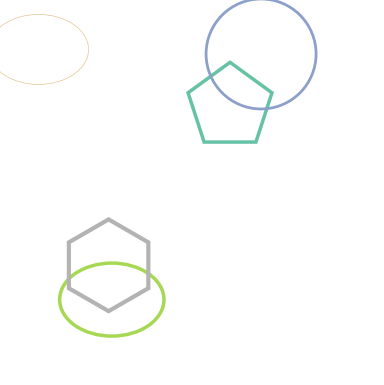[{"shape": "pentagon", "thickness": 2.5, "radius": 0.57, "center": [0.597, 0.724]}, {"shape": "circle", "thickness": 2, "radius": 0.71, "center": [0.678, 0.86]}, {"shape": "oval", "thickness": 2.5, "radius": 0.68, "center": [0.29, 0.222]}, {"shape": "oval", "thickness": 0.5, "radius": 0.65, "center": [0.1, 0.872]}, {"shape": "hexagon", "thickness": 3, "radius": 0.6, "center": [0.282, 0.311]}]